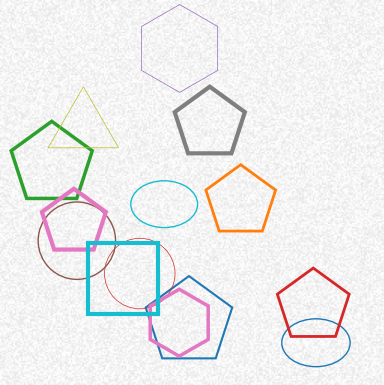[{"shape": "pentagon", "thickness": 1.5, "radius": 0.59, "center": [0.491, 0.165]}, {"shape": "oval", "thickness": 1, "radius": 0.44, "center": [0.821, 0.11]}, {"shape": "pentagon", "thickness": 2, "radius": 0.48, "center": [0.625, 0.477]}, {"shape": "pentagon", "thickness": 2.5, "radius": 0.55, "center": [0.134, 0.574]}, {"shape": "circle", "thickness": 0.5, "radius": 0.46, "center": [0.363, 0.289]}, {"shape": "pentagon", "thickness": 2, "radius": 0.49, "center": [0.814, 0.206]}, {"shape": "hexagon", "thickness": 0.5, "radius": 0.57, "center": [0.467, 0.874]}, {"shape": "circle", "thickness": 1, "radius": 0.5, "center": [0.2, 0.375]}, {"shape": "pentagon", "thickness": 3, "radius": 0.44, "center": [0.192, 0.422]}, {"shape": "hexagon", "thickness": 2.5, "radius": 0.43, "center": [0.465, 0.162]}, {"shape": "pentagon", "thickness": 3, "radius": 0.48, "center": [0.545, 0.679]}, {"shape": "triangle", "thickness": 0.5, "radius": 0.53, "center": [0.217, 0.669]}, {"shape": "square", "thickness": 3, "radius": 0.46, "center": [0.319, 0.277]}, {"shape": "oval", "thickness": 1, "radius": 0.43, "center": [0.426, 0.47]}]